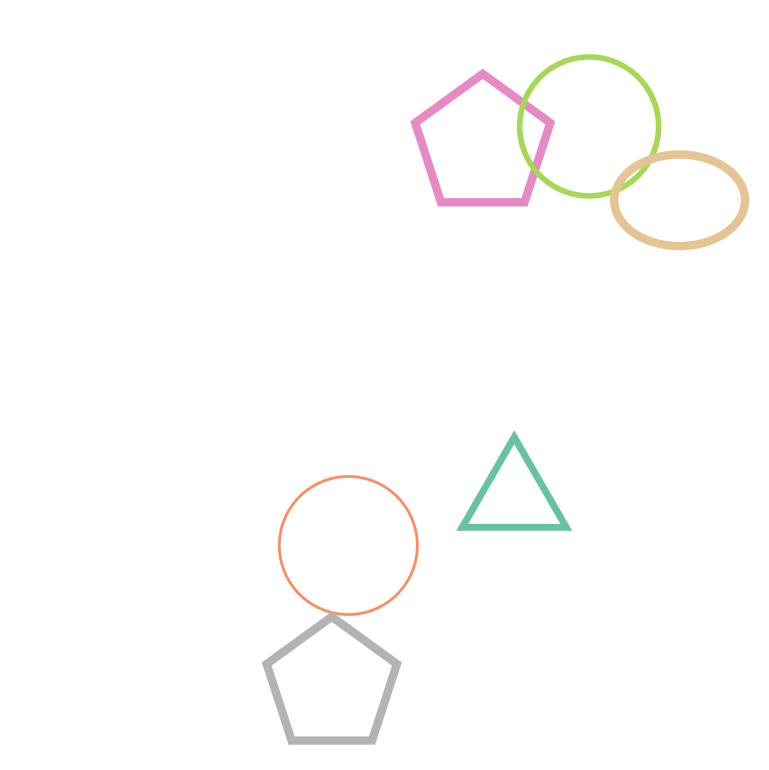[{"shape": "triangle", "thickness": 2.5, "radius": 0.39, "center": [0.668, 0.354]}, {"shape": "circle", "thickness": 1, "radius": 0.45, "center": [0.452, 0.292]}, {"shape": "pentagon", "thickness": 3, "radius": 0.46, "center": [0.627, 0.812]}, {"shape": "circle", "thickness": 2, "radius": 0.45, "center": [0.765, 0.836]}, {"shape": "oval", "thickness": 3, "radius": 0.42, "center": [0.883, 0.74]}, {"shape": "pentagon", "thickness": 3, "radius": 0.44, "center": [0.431, 0.11]}]